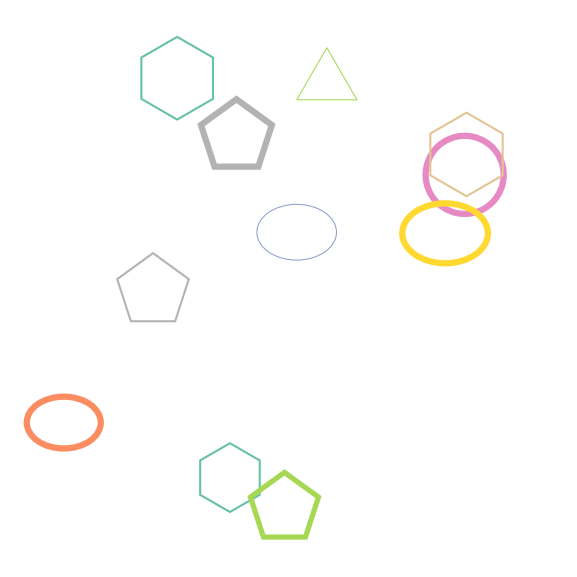[{"shape": "hexagon", "thickness": 1, "radius": 0.36, "center": [0.307, 0.864]}, {"shape": "hexagon", "thickness": 1, "radius": 0.3, "center": [0.398, 0.172]}, {"shape": "oval", "thickness": 3, "radius": 0.32, "center": [0.11, 0.267]}, {"shape": "oval", "thickness": 0.5, "radius": 0.34, "center": [0.514, 0.597]}, {"shape": "circle", "thickness": 3, "radius": 0.34, "center": [0.805, 0.696]}, {"shape": "triangle", "thickness": 0.5, "radius": 0.3, "center": [0.566, 0.856]}, {"shape": "pentagon", "thickness": 2.5, "radius": 0.31, "center": [0.493, 0.119]}, {"shape": "oval", "thickness": 3, "radius": 0.37, "center": [0.771, 0.595]}, {"shape": "hexagon", "thickness": 1, "radius": 0.36, "center": [0.808, 0.732]}, {"shape": "pentagon", "thickness": 1, "radius": 0.33, "center": [0.265, 0.496]}, {"shape": "pentagon", "thickness": 3, "radius": 0.32, "center": [0.409, 0.763]}]